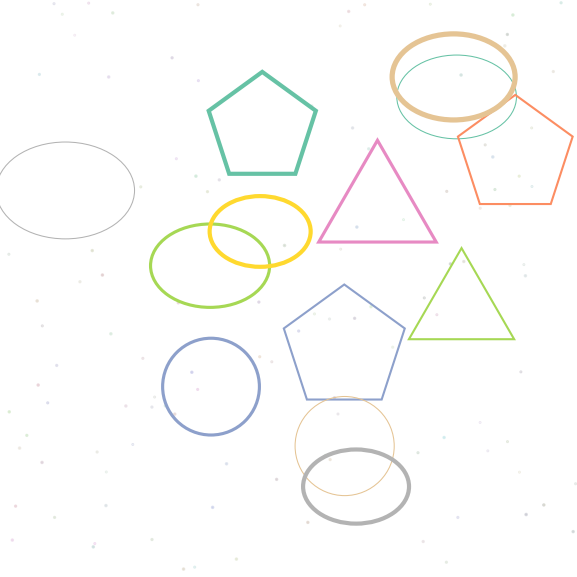[{"shape": "pentagon", "thickness": 2, "radius": 0.49, "center": [0.454, 0.777]}, {"shape": "oval", "thickness": 0.5, "radius": 0.52, "center": [0.791, 0.831]}, {"shape": "pentagon", "thickness": 1, "radius": 0.52, "center": [0.892, 0.73]}, {"shape": "circle", "thickness": 1.5, "radius": 0.42, "center": [0.365, 0.33]}, {"shape": "pentagon", "thickness": 1, "radius": 0.55, "center": [0.596, 0.396]}, {"shape": "triangle", "thickness": 1.5, "radius": 0.59, "center": [0.654, 0.639]}, {"shape": "oval", "thickness": 1.5, "radius": 0.52, "center": [0.364, 0.539]}, {"shape": "triangle", "thickness": 1, "radius": 0.53, "center": [0.799, 0.464]}, {"shape": "oval", "thickness": 2, "radius": 0.44, "center": [0.45, 0.598]}, {"shape": "oval", "thickness": 2.5, "radius": 0.53, "center": [0.785, 0.866]}, {"shape": "circle", "thickness": 0.5, "radius": 0.43, "center": [0.597, 0.227]}, {"shape": "oval", "thickness": 2, "radius": 0.46, "center": [0.617, 0.157]}, {"shape": "oval", "thickness": 0.5, "radius": 0.6, "center": [0.113, 0.669]}]